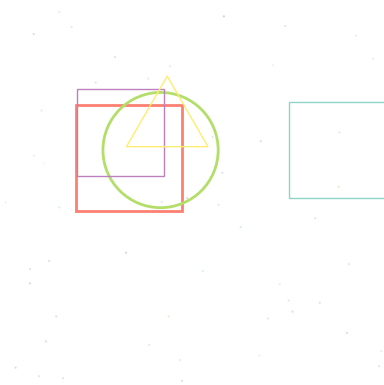[{"shape": "square", "thickness": 1, "radius": 0.63, "center": [0.876, 0.611]}, {"shape": "square", "thickness": 2, "radius": 0.69, "center": [0.335, 0.589]}, {"shape": "circle", "thickness": 2, "radius": 0.75, "center": [0.417, 0.61]}, {"shape": "square", "thickness": 1, "radius": 0.57, "center": [0.313, 0.657]}, {"shape": "triangle", "thickness": 1, "radius": 0.61, "center": [0.434, 0.68]}]